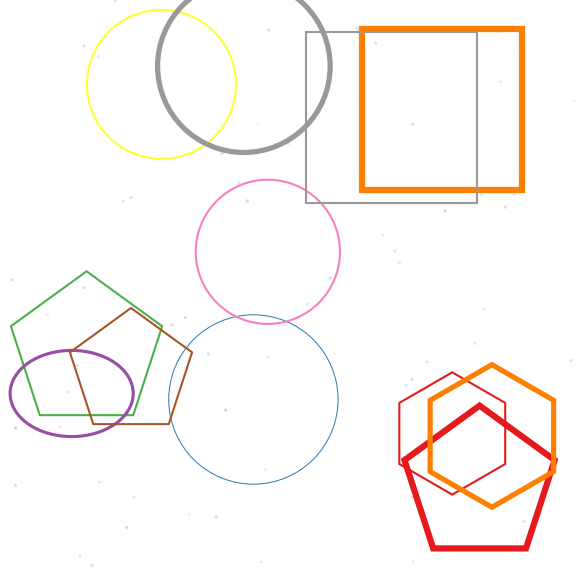[{"shape": "pentagon", "thickness": 3, "radius": 0.68, "center": [0.83, 0.16]}, {"shape": "hexagon", "thickness": 1, "radius": 0.53, "center": [0.783, 0.249]}, {"shape": "circle", "thickness": 0.5, "radius": 0.73, "center": [0.439, 0.307]}, {"shape": "pentagon", "thickness": 1, "radius": 0.69, "center": [0.15, 0.392]}, {"shape": "oval", "thickness": 1.5, "radius": 0.53, "center": [0.124, 0.318]}, {"shape": "hexagon", "thickness": 2.5, "radius": 0.62, "center": [0.852, 0.244]}, {"shape": "square", "thickness": 3, "radius": 0.7, "center": [0.765, 0.81]}, {"shape": "circle", "thickness": 1, "radius": 0.64, "center": [0.28, 0.853]}, {"shape": "pentagon", "thickness": 1, "radius": 0.56, "center": [0.227, 0.355]}, {"shape": "circle", "thickness": 1, "radius": 0.62, "center": [0.464, 0.563]}, {"shape": "circle", "thickness": 2.5, "radius": 0.75, "center": [0.422, 0.885]}, {"shape": "square", "thickness": 1, "radius": 0.74, "center": [0.678, 0.796]}]